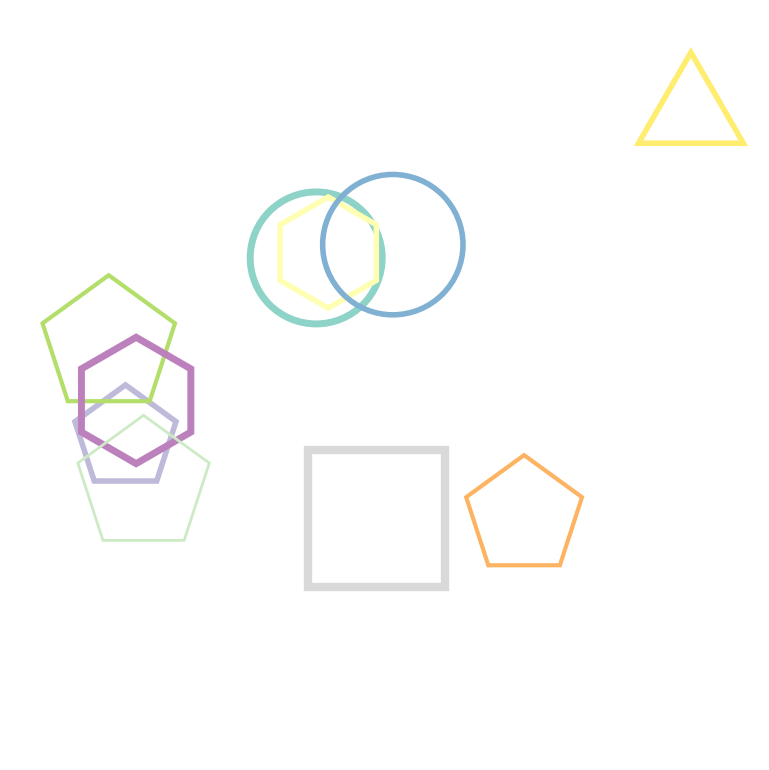[{"shape": "circle", "thickness": 2.5, "radius": 0.43, "center": [0.411, 0.665]}, {"shape": "hexagon", "thickness": 2, "radius": 0.36, "center": [0.426, 0.672]}, {"shape": "pentagon", "thickness": 2, "radius": 0.34, "center": [0.163, 0.431]}, {"shape": "circle", "thickness": 2, "radius": 0.46, "center": [0.51, 0.682]}, {"shape": "pentagon", "thickness": 1.5, "radius": 0.4, "center": [0.681, 0.33]}, {"shape": "pentagon", "thickness": 1.5, "radius": 0.45, "center": [0.141, 0.552]}, {"shape": "square", "thickness": 3, "radius": 0.44, "center": [0.489, 0.326]}, {"shape": "hexagon", "thickness": 2.5, "radius": 0.41, "center": [0.177, 0.48]}, {"shape": "pentagon", "thickness": 1, "radius": 0.45, "center": [0.186, 0.371]}, {"shape": "triangle", "thickness": 2, "radius": 0.39, "center": [0.897, 0.853]}]